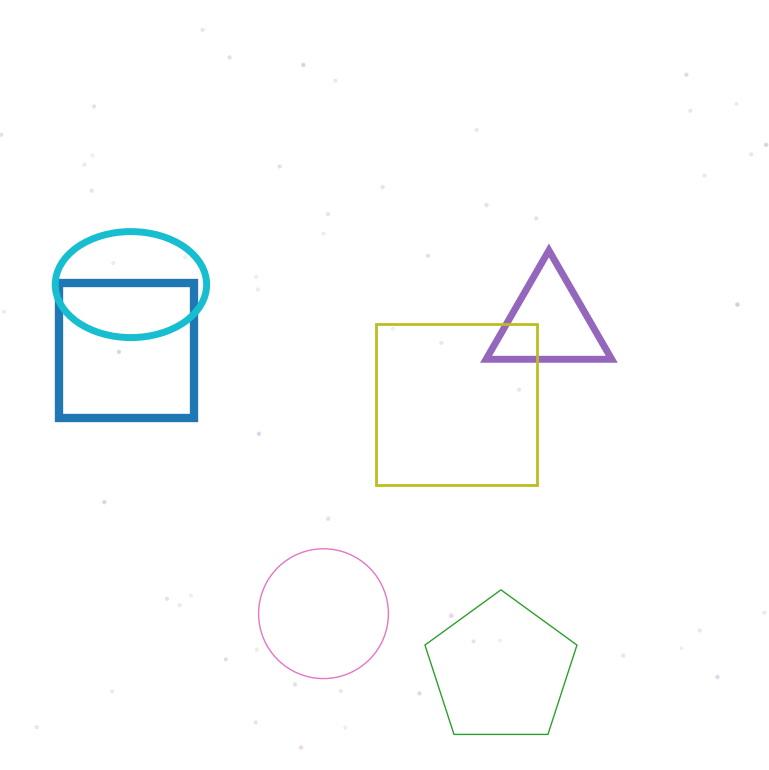[{"shape": "square", "thickness": 3, "radius": 0.44, "center": [0.164, 0.545]}, {"shape": "pentagon", "thickness": 0.5, "radius": 0.52, "center": [0.651, 0.13]}, {"shape": "triangle", "thickness": 2.5, "radius": 0.47, "center": [0.713, 0.581]}, {"shape": "circle", "thickness": 0.5, "radius": 0.42, "center": [0.42, 0.203]}, {"shape": "square", "thickness": 1, "radius": 0.52, "center": [0.593, 0.474]}, {"shape": "oval", "thickness": 2.5, "radius": 0.49, "center": [0.17, 0.63]}]